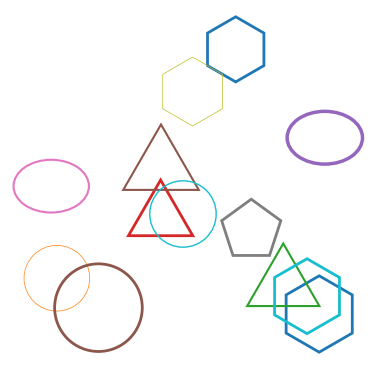[{"shape": "hexagon", "thickness": 2, "radius": 0.5, "center": [0.829, 0.184]}, {"shape": "hexagon", "thickness": 2, "radius": 0.42, "center": [0.612, 0.872]}, {"shape": "circle", "thickness": 0.5, "radius": 0.43, "center": [0.148, 0.277]}, {"shape": "triangle", "thickness": 1.5, "radius": 0.54, "center": [0.736, 0.259]}, {"shape": "triangle", "thickness": 2, "radius": 0.48, "center": [0.417, 0.436]}, {"shape": "oval", "thickness": 2.5, "radius": 0.49, "center": [0.844, 0.642]}, {"shape": "circle", "thickness": 2, "radius": 0.57, "center": [0.256, 0.201]}, {"shape": "triangle", "thickness": 1.5, "radius": 0.57, "center": [0.418, 0.563]}, {"shape": "oval", "thickness": 1.5, "radius": 0.49, "center": [0.133, 0.517]}, {"shape": "pentagon", "thickness": 2, "radius": 0.4, "center": [0.653, 0.402]}, {"shape": "hexagon", "thickness": 0.5, "radius": 0.45, "center": [0.5, 0.762]}, {"shape": "circle", "thickness": 1, "radius": 0.43, "center": [0.475, 0.444]}, {"shape": "hexagon", "thickness": 2, "radius": 0.49, "center": [0.797, 0.231]}]